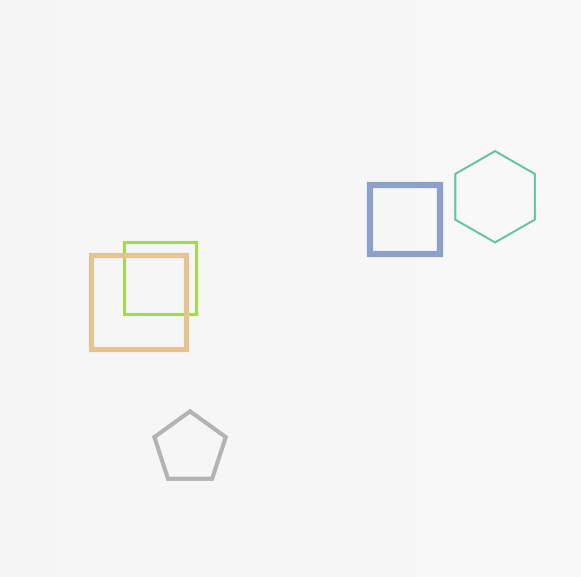[{"shape": "hexagon", "thickness": 1, "radius": 0.4, "center": [0.852, 0.658]}, {"shape": "square", "thickness": 3, "radius": 0.3, "center": [0.697, 0.619]}, {"shape": "square", "thickness": 1.5, "radius": 0.31, "center": [0.275, 0.518]}, {"shape": "square", "thickness": 2.5, "radius": 0.41, "center": [0.238, 0.476]}, {"shape": "pentagon", "thickness": 2, "radius": 0.32, "center": [0.327, 0.222]}]